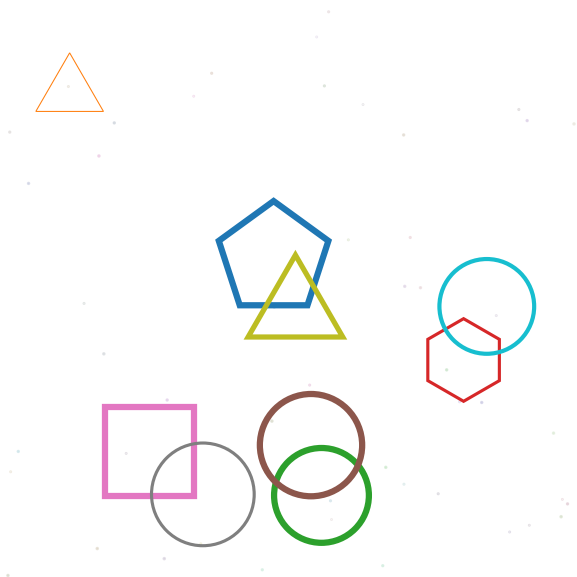[{"shape": "pentagon", "thickness": 3, "radius": 0.5, "center": [0.474, 0.551]}, {"shape": "triangle", "thickness": 0.5, "radius": 0.34, "center": [0.121, 0.84]}, {"shape": "circle", "thickness": 3, "radius": 0.41, "center": [0.557, 0.141]}, {"shape": "hexagon", "thickness": 1.5, "radius": 0.36, "center": [0.803, 0.376]}, {"shape": "circle", "thickness": 3, "radius": 0.44, "center": [0.539, 0.228]}, {"shape": "square", "thickness": 3, "radius": 0.39, "center": [0.258, 0.217]}, {"shape": "circle", "thickness": 1.5, "radius": 0.44, "center": [0.351, 0.143]}, {"shape": "triangle", "thickness": 2.5, "radius": 0.47, "center": [0.512, 0.463]}, {"shape": "circle", "thickness": 2, "radius": 0.41, "center": [0.843, 0.469]}]